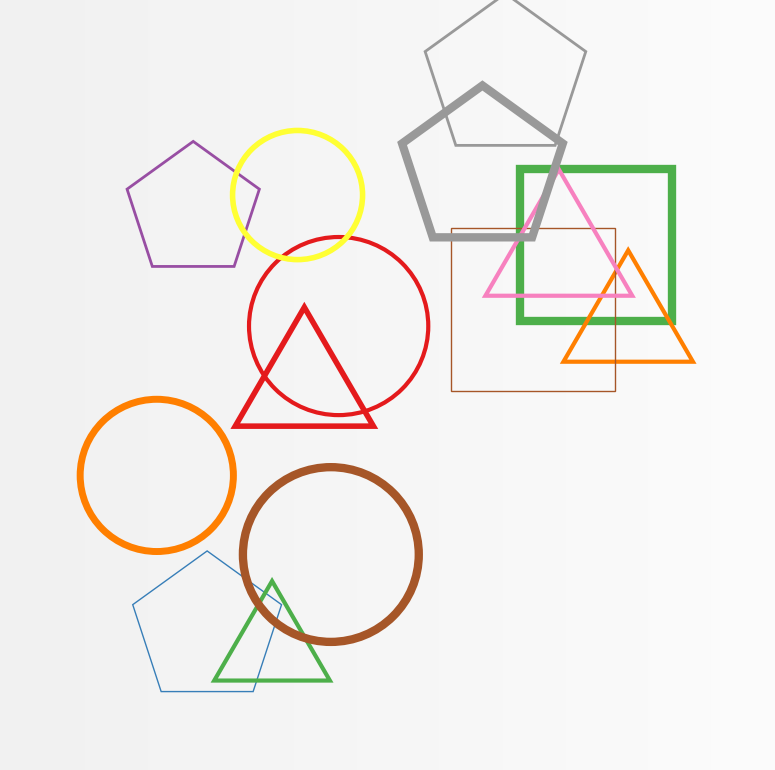[{"shape": "circle", "thickness": 1.5, "radius": 0.58, "center": [0.437, 0.577]}, {"shape": "triangle", "thickness": 2, "radius": 0.51, "center": [0.393, 0.498]}, {"shape": "pentagon", "thickness": 0.5, "radius": 0.5, "center": [0.267, 0.184]}, {"shape": "triangle", "thickness": 1.5, "radius": 0.43, "center": [0.351, 0.159]}, {"shape": "square", "thickness": 3, "radius": 0.49, "center": [0.769, 0.682]}, {"shape": "pentagon", "thickness": 1, "radius": 0.45, "center": [0.249, 0.727]}, {"shape": "circle", "thickness": 2.5, "radius": 0.49, "center": [0.202, 0.383]}, {"shape": "triangle", "thickness": 1.5, "radius": 0.48, "center": [0.811, 0.578]}, {"shape": "circle", "thickness": 2, "radius": 0.42, "center": [0.384, 0.747]}, {"shape": "circle", "thickness": 3, "radius": 0.57, "center": [0.427, 0.28]}, {"shape": "square", "thickness": 0.5, "radius": 0.53, "center": [0.687, 0.598]}, {"shape": "triangle", "thickness": 1.5, "radius": 0.55, "center": [0.721, 0.671]}, {"shape": "pentagon", "thickness": 1, "radius": 0.54, "center": [0.652, 0.899]}, {"shape": "pentagon", "thickness": 3, "radius": 0.55, "center": [0.623, 0.78]}]